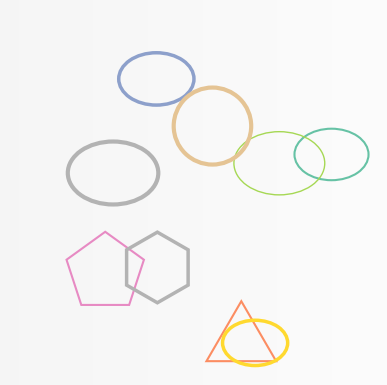[{"shape": "oval", "thickness": 1.5, "radius": 0.48, "center": [0.855, 0.599]}, {"shape": "triangle", "thickness": 1.5, "radius": 0.52, "center": [0.623, 0.114]}, {"shape": "oval", "thickness": 2.5, "radius": 0.49, "center": [0.403, 0.795]}, {"shape": "pentagon", "thickness": 1.5, "radius": 0.53, "center": [0.272, 0.293]}, {"shape": "oval", "thickness": 1, "radius": 0.59, "center": [0.721, 0.576]}, {"shape": "oval", "thickness": 2.5, "radius": 0.42, "center": [0.658, 0.109]}, {"shape": "circle", "thickness": 3, "radius": 0.5, "center": [0.548, 0.673]}, {"shape": "oval", "thickness": 3, "radius": 0.58, "center": [0.292, 0.551]}, {"shape": "hexagon", "thickness": 2.5, "radius": 0.46, "center": [0.406, 0.305]}]